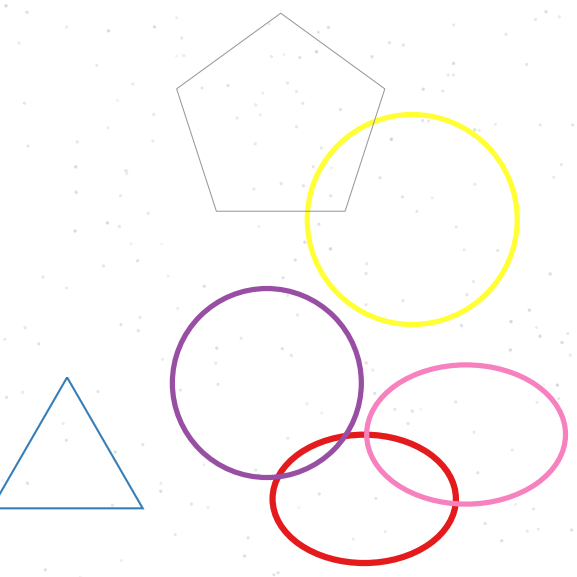[{"shape": "oval", "thickness": 3, "radius": 0.79, "center": [0.631, 0.135]}, {"shape": "triangle", "thickness": 1, "radius": 0.76, "center": [0.116, 0.195]}, {"shape": "circle", "thickness": 2.5, "radius": 0.82, "center": [0.462, 0.336]}, {"shape": "circle", "thickness": 2.5, "radius": 0.91, "center": [0.714, 0.619]}, {"shape": "oval", "thickness": 2.5, "radius": 0.86, "center": [0.807, 0.247]}, {"shape": "pentagon", "thickness": 0.5, "radius": 0.95, "center": [0.486, 0.787]}]